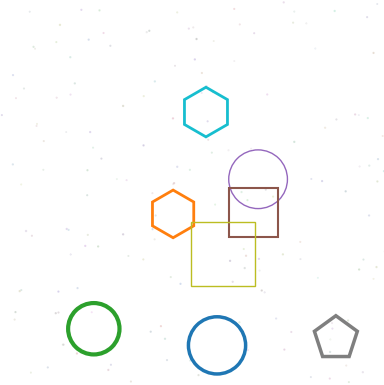[{"shape": "circle", "thickness": 2.5, "radius": 0.37, "center": [0.564, 0.103]}, {"shape": "hexagon", "thickness": 2, "radius": 0.31, "center": [0.45, 0.444]}, {"shape": "circle", "thickness": 3, "radius": 0.33, "center": [0.244, 0.146]}, {"shape": "circle", "thickness": 1, "radius": 0.38, "center": [0.67, 0.534]}, {"shape": "square", "thickness": 1.5, "radius": 0.31, "center": [0.658, 0.448]}, {"shape": "pentagon", "thickness": 2.5, "radius": 0.29, "center": [0.872, 0.121]}, {"shape": "square", "thickness": 1, "radius": 0.41, "center": [0.579, 0.34]}, {"shape": "hexagon", "thickness": 2, "radius": 0.32, "center": [0.535, 0.709]}]